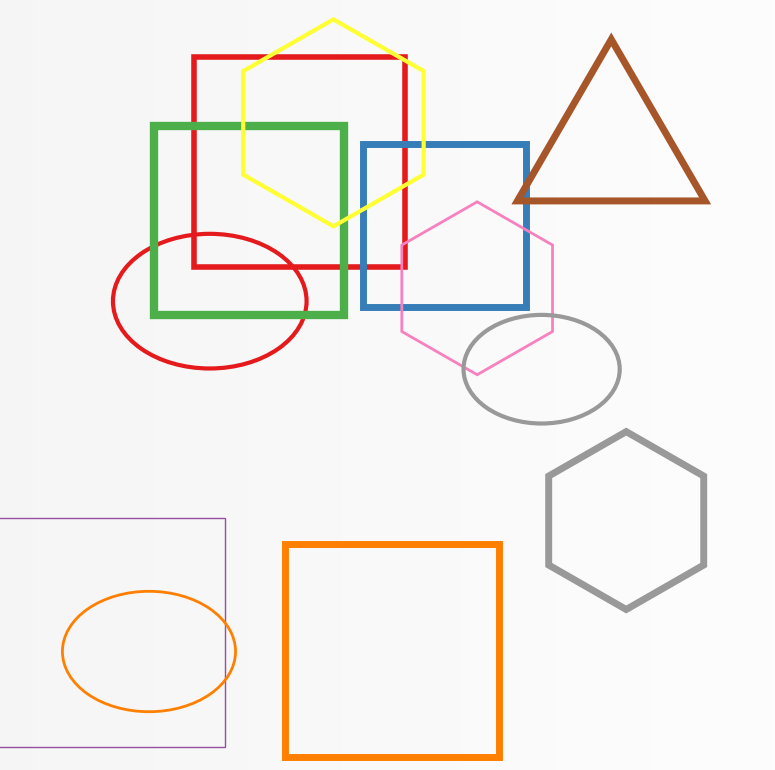[{"shape": "oval", "thickness": 1.5, "radius": 0.62, "center": [0.271, 0.609]}, {"shape": "square", "thickness": 2, "radius": 0.68, "center": [0.386, 0.79]}, {"shape": "square", "thickness": 2.5, "radius": 0.53, "center": [0.574, 0.707]}, {"shape": "square", "thickness": 3, "radius": 0.61, "center": [0.321, 0.714]}, {"shape": "square", "thickness": 0.5, "radius": 0.74, "center": [0.142, 0.179]}, {"shape": "oval", "thickness": 1, "radius": 0.56, "center": [0.192, 0.154]}, {"shape": "square", "thickness": 2.5, "radius": 0.69, "center": [0.506, 0.155]}, {"shape": "hexagon", "thickness": 1.5, "radius": 0.67, "center": [0.43, 0.84]}, {"shape": "triangle", "thickness": 2.5, "radius": 0.7, "center": [0.789, 0.809]}, {"shape": "hexagon", "thickness": 1, "radius": 0.56, "center": [0.616, 0.626]}, {"shape": "hexagon", "thickness": 2.5, "radius": 0.58, "center": [0.808, 0.324]}, {"shape": "oval", "thickness": 1.5, "radius": 0.5, "center": [0.699, 0.521]}]